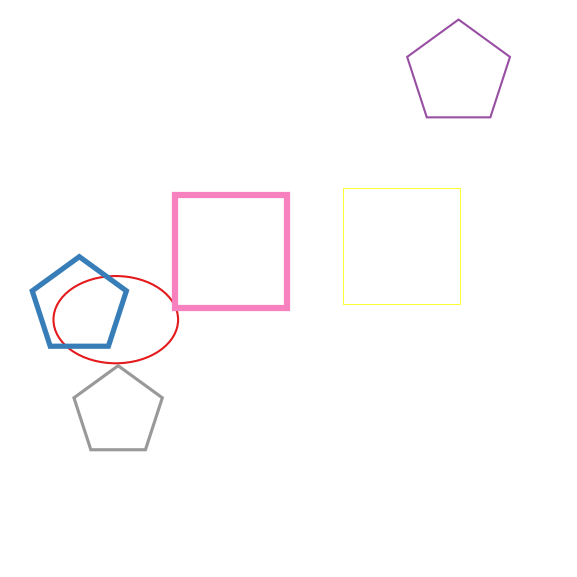[{"shape": "oval", "thickness": 1, "radius": 0.54, "center": [0.2, 0.446]}, {"shape": "pentagon", "thickness": 2.5, "radius": 0.43, "center": [0.137, 0.469]}, {"shape": "pentagon", "thickness": 1, "radius": 0.47, "center": [0.794, 0.872]}, {"shape": "square", "thickness": 0.5, "radius": 0.5, "center": [0.696, 0.573]}, {"shape": "square", "thickness": 3, "radius": 0.49, "center": [0.4, 0.563]}, {"shape": "pentagon", "thickness": 1.5, "radius": 0.4, "center": [0.205, 0.285]}]